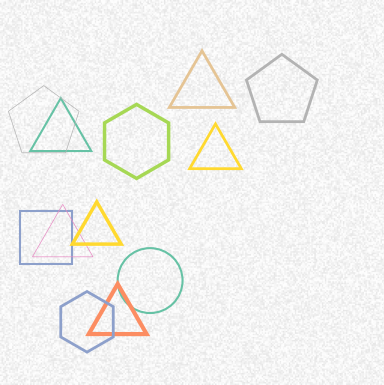[{"shape": "circle", "thickness": 1.5, "radius": 0.42, "center": [0.39, 0.271]}, {"shape": "triangle", "thickness": 1.5, "radius": 0.46, "center": [0.158, 0.653]}, {"shape": "triangle", "thickness": 3, "radius": 0.43, "center": [0.306, 0.176]}, {"shape": "square", "thickness": 1.5, "radius": 0.34, "center": [0.12, 0.383]}, {"shape": "hexagon", "thickness": 2, "radius": 0.39, "center": [0.226, 0.164]}, {"shape": "triangle", "thickness": 0.5, "radius": 0.45, "center": [0.163, 0.378]}, {"shape": "hexagon", "thickness": 2.5, "radius": 0.48, "center": [0.355, 0.633]}, {"shape": "triangle", "thickness": 2.5, "radius": 0.37, "center": [0.251, 0.403]}, {"shape": "triangle", "thickness": 2, "radius": 0.39, "center": [0.56, 0.601]}, {"shape": "triangle", "thickness": 2, "radius": 0.49, "center": [0.525, 0.77]}, {"shape": "pentagon", "thickness": 0.5, "radius": 0.48, "center": [0.114, 0.681]}, {"shape": "pentagon", "thickness": 2, "radius": 0.48, "center": [0.732, 0.762]}]